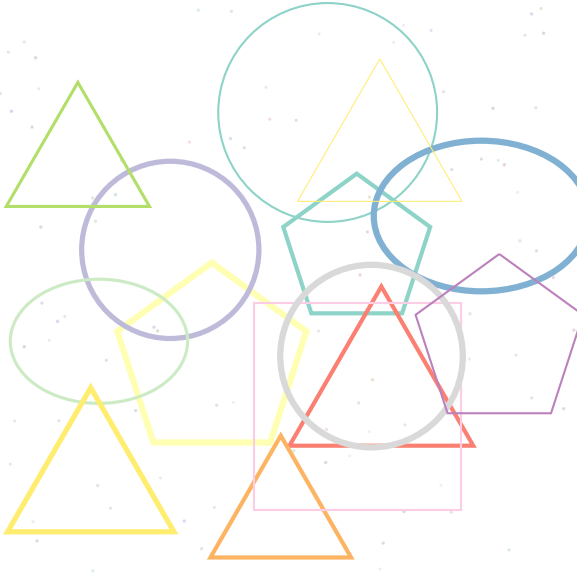[{"shape": "pentagon", "thickness": 2, "radius": 0.67, "center": [0.618, 0.565]}, {"shape": "circle", "thickness": 1, "radius": 0.95, "center": [0.567, 0.804]}, {"shape": "pentagon", "thickness": 3, "radius": 0.86, "center": [0.367, 0.372]}, {"shape": "circle", "thickness": 2.5, "radius": 0.77, "center": [0.295, 0.566]}, {"shape": "triangle", "thickness": 2, "radius": 0.92, "center": [0.66, 0.319]}, {"shape": "oval", "thickness": 3, "radius": 0.93, "center": [0.834, 0.625]}, {"shape": "triangle", "thickness": 2, "radius": 0.7, "center": [0.486, 0.104]}, {"shape": "triangle", "thickness": 1.5, "radius": 0.72, "center": [0.135, 0.713]}, {"shape": "square", "thickness": 1, "radius": 0.9, "center": [0.619, 0.296]}, {"shape": "circle", "thickness": 3, "radius": 0.79, "center": [0.643, 0.383]}, {"shape": "pentagon", "thickness": 1, "radius": 0.76, "center": [0.865, 0.407]}, {"shape": "oval", "thickness": 1.5, "radius": 0.77, "center": [0.171, 0.408]}, {"shape": "triangle", "thickness": 2.5, "radius": 0.83, "center": [0.157, 0.161]}, {"shape": "triangle", "thickness": 0.5, "radius": 0.82, "center": [0.658, 0.733]}]